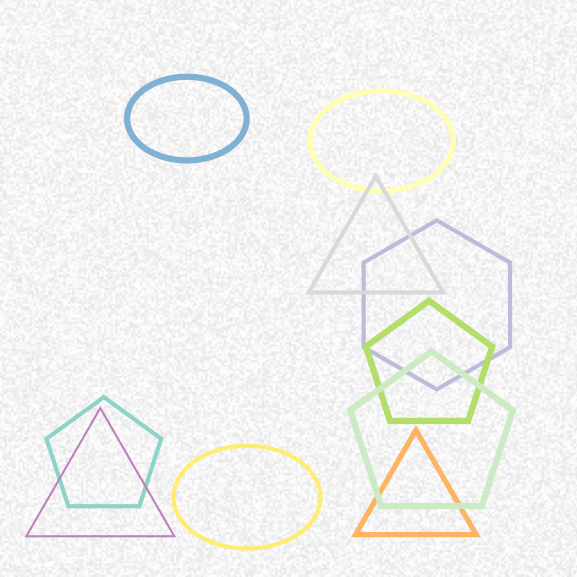[{"shape": "pentagon", "thickness": 2, "radius": 0.52, "center": [0.18, 0.207]}, {"shape": "oval", "thickness": 2.5, "radius": 0.62, "center": [0.661, 0.755]}, {"shape": "hexagon", "thickness": 2, "radius": 0.73, "center": [0.756, 0.471]}, {"shape": "oval", "thickness": 3, "radius": 0.52, "center": [0.324, 0.794]}, {"shape": "triangle", "thickness": 2.5, "radius": 0.6, "center": [0.72, 0.134]}, {"shape": "pentagon", "thickness": 3, "radius": 0.58, "center": [0.743, 0.363]}, {"shape": "triangle", "thickness": 2, "radius": 0.67, "center": [0.651, 0.56]}, {"shape": "triangle", "thickness": 1, "radius": 0.74, "center": [0.174, 0.145]}, {"shape": "pentagon", "thickness": 3, "radius": 0.74, "center": [0.747, 0.243]}, {"shape": "oval", "thickness": 2, "radius": 0.64, "center": [0.428, 0.138]}]